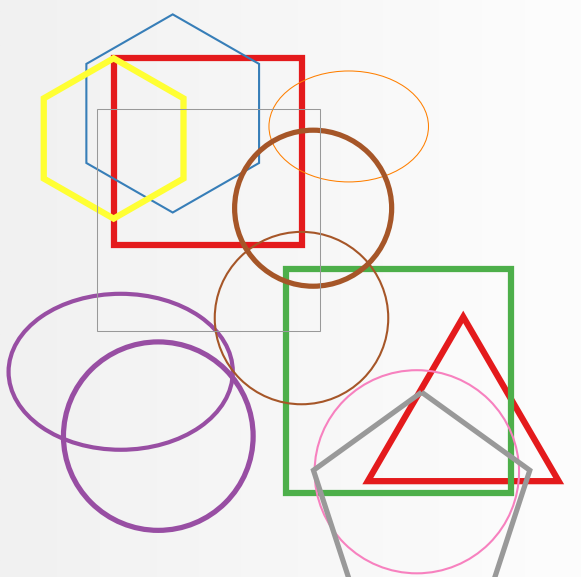[{"shape": "square", "thickness": 3, "radius": 0.81, "center": [0.358, 0.737]}, {"shape": "triangle", "thickness": 3, "radius": 0.95, "center": [0.797, 0.261]}, {"shape": "hexagon", "thickness": 1, "radius": 0.86, "center": [0.297, 0.803]}, {"shape": "square", "thickness": 3, "radius": 0.97, "center": [0.686, 0.339]}, {"shape": "oval", "thickness": 2, "radius": 0.96, "center": [0.208, 0.355]}, {"shape": "circle", "thickness": 2.5, "radius": 0.82, "center": [0.272, 0.244]}, {"shape": "oval", "thickness": 0.5, "radius": 0.69, "center": [0.6, 0.78]}, {"shape": "hexagon", "thickness": 3, "radius": 0.69, "center": [0.195, 0.759]}, {"shape": "circle", "thickness": 1, "radius": 0.75, "center": [0.519, 0.448]}, {"shape": "circle", "thickness": 2.5, "radius": 0.68, "center": [0.539, 0.639]}, {"shape": "circle", "thickness": 1, "radius": 0.88, "center": [0.717, 0.182]}, {"shape": "square", "thickness": 0.5, "radius": 0.96, "center": [0.359, 0.618]}, {"shape": "pentagon", "thickness": 2.5, "radius": 0.98, "center": [0.725, 0.124]}]